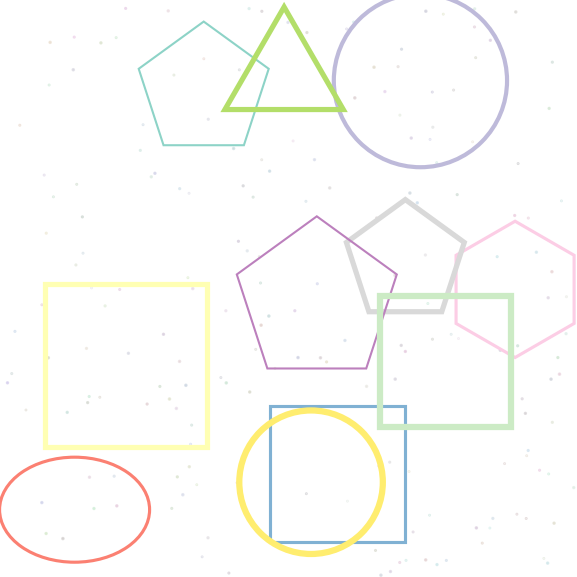[{"shape": "pentagon", "thickness": 1, "radius": 0.59, "center": [0.353, 0.843]}, {"shape": "square", "thickness": 2.5, "radius": 0.7, "center": [0.218, 0.366]}, {"shape": "circle", "thickness": 2, "radius": 0.75, "center": [0.728, 0.86]}, {"shape": "oval", "thickness": 1.5, "radius": 0.65, "center": [0.129, 0.117]}, {"shape": "square", "thickness": 1.5, "radius": 0.59, "center": [0.585, 0.178]}, {"shape": "triangle", "thickness": 2.5, "radius": 0.59, "center": [0.492, 0.869]}, {"shape": "hexagon", "thickness": 1.5, "radius": 0.59, "center": [0.892, 0.498]}, {"shape": "pentagon", "thickness": 2.5, "radius": 0.54, "center": [0.702, 0.546]}, {"shape": "pentagon", "thickness": 1, "radius": 0.73, "center": [0.549, 0.479]}, {"shape": "square", "thickness": 3, "radius": 0.57, "center": [0.771, 0.373]}, {"shape": "circle", "thickness": 3, "radius": 0.62, "center": [0.539, 0.164]}]